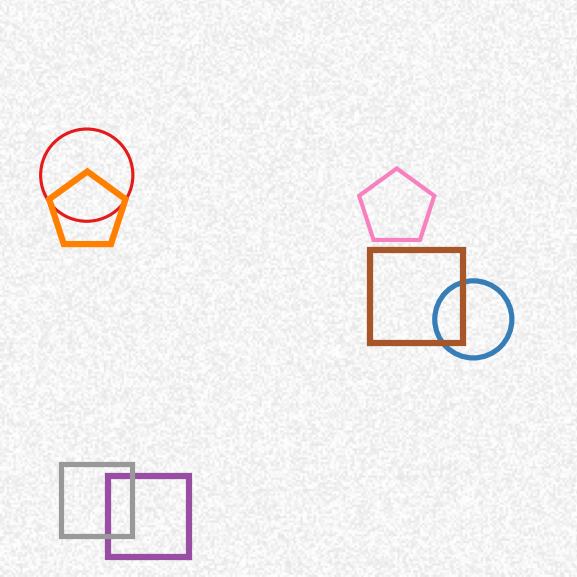[{"shape": "circle", "thickness": 1.5, "radius": 0.4, "center": [0.15, 0.696]}, {"shape": "circle", "thickness": 2.5, "radius": 0.33, "center": [0.82, 0.446]}, {"shape": "square", "thickness": 3, "radius": 0.35, "center": [0.257, 0.105]}, {"shape": "pentagon", "thickness": 3, "radius": 0.35, "center": [0.151, 0.633]}, {"shape": "square", "thickness": 3, "radius": 0.4, "center": [0.721, 0.485]}, {"shape": "pentagon", "thickness": 2, "radius": 0.34, "center": [0.687, 0.639]}, {"shape": "square", "thickness": 2.5, "radius": 0.31, "center": [0.167, 0.133]}]